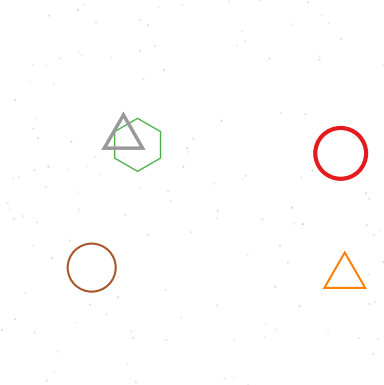[{"shape": "circle", "thickness": 3, "radius": 0.33, "center": [0.885, 0.602]}, {"shape": "hexagon", "thickness": 1, "radius": 0.34, "center": [0.357, 0.624]}, {"shape": "triangle", "thickness": 1.5, "radius": 0.31, "center": [0.896, 0.283]}, {"shape": "circle", "thickness": 1.5, "radius": 0.31, "center": [0.238, 0.305]}, {"shape": "triangle", "thickness": 2.5, "radius": 0.29, "center": [0.321, 0.644]}]